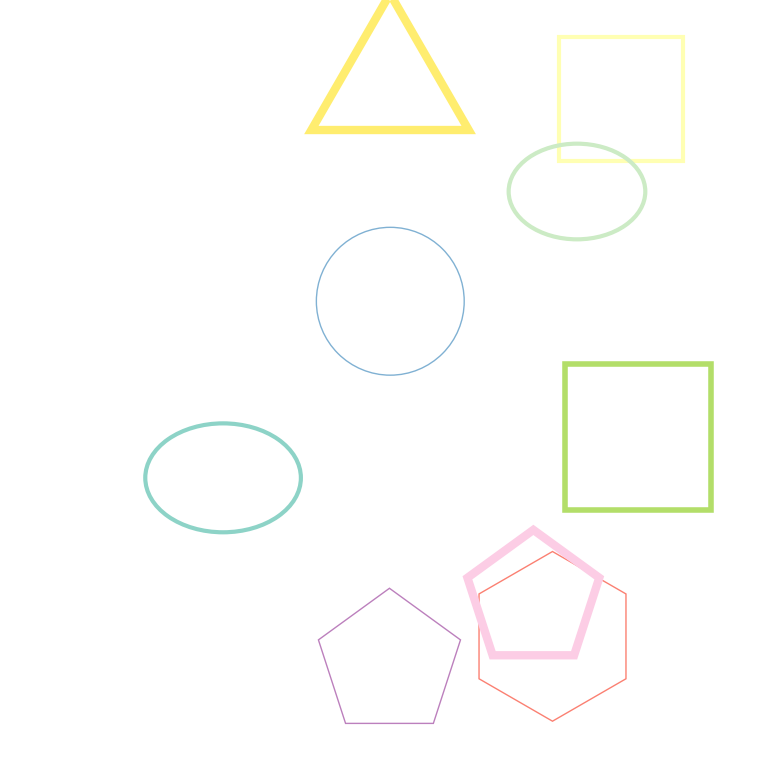[{"shape": "oval", "thickness": 1.5, "radius": 0.51, "center": [0.29, 0.379]}, {"shape": "square", "thickness": 1.5, "radius": 0.4, "center": [0.807, 0.872]}, {"shape": "hexagon", "thickness": 0.5, "radius": 0.55, "center": [0.718, 0.174]}, {"shape": "circle", "thickness": 0.5, "radius": 0.48, "center": [0.507, 0.609]}, {"shape": "square", "thickness": 2, "radius": 0.47, "center": [0.829, 0.432]}, {"shape": "pentagon", "thickness": 3, "radius": 0.45, "center": [0.693, 0.222]}, {"shape": "pentagon", "thickness": 0.5, "radius": 0.48, "center": [0.506, 0.139]}, {"shape": "oval", "thickness": 1.5, "radius": 0.44, "center": [0.749, 0.751]}, {"shape": "triangle", "thickness": 3, "radius": 0.59, "center": [0.507, 0.89]}]